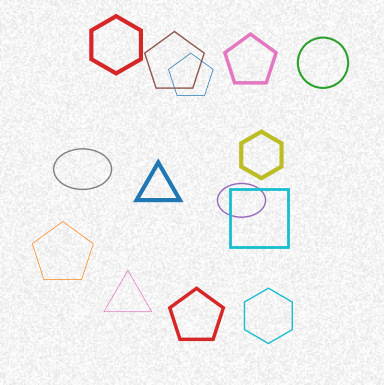[{"shape": "triangle", "thickness": 3, "radius": 0.33, "center": [0.411, 0.513]}, {"shape": "pentagon", "thickness": 0.5, "radius": 0.3, "center": [0.496, 0.801]}, {"shape": "pentagon", "thickness": 0.5, "radius": 0.42, "center": [0.163, 0.341]}, {"shape": "circle", "thickness": 1.5, "radius": 0.33, "center": [0.839, 0.837]}, {"shape": "pentagon", "thickness": 2.5, "radius": 0.37, "center": [0.511, 0.178]}, {"shape": "hexagon", "thickness": 3, "radius": 0.37, "center": [0.302, 0.884]}, {"shape": "oval", "thickness": 1, "radius": 0.31, "center": [0.627, 0.48]}, {"shape": "pentagon", "thickness": 1, "radius": 0.41, "center": [0.453, 0.837]}, {"shape": "pentagon", "thickness": 2.5, "radius": 0.35, "center": [0.651, 0.841]}, {"shape": "triangle", "thickness": 0.5, "radius": 0.36, "center": [0.332, 0.226]}, {"shape": "oval", "thickness": 1, "radius": 0.38, "center": [0.215, 0.561]}, {"shape": "hexagon", "thickness": 3, "radius": 0.3, "center": [0.679, 0.598]}, {"shape": "square", "thickness": 2, "radius": 0.38, "center": [0.672, 0.434]}, {"shape": "hexagon", "thickness": 1, "radius": 0.36, "center": [0.697, 0.18]}]